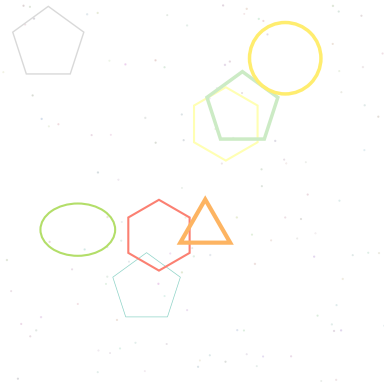[{"shape": "pentagon", "thickness": 0.5, "radius": 0.46, "center": [0.381, 0.252]}, {"shape": "hexagon", "thickness": 1.5, "radius": 0.48, "center": [0.587, 0.678]}, {"shape": "hexagon", "thickness": 1.5, "radius": 0.46, "center": [0.413, 0.389]}, {"shape": "triangle", "thickness": 3, "radius": 0.37, "center": [0.533, 0.407]}, {"shape": "oval", "thickness": 1.5, "radius": 0.49, "center": [0.202, 0.403]}, {"shape": "pentagon", "thickness": 1, "radius": 0.49, "center": [0.125, 0.886]}, {"shape": "pentagon", "thickness": 2.5, "radius": 0.48, "center": [0.63, 0.717]}, {"shape": "circle", "thickness": 2.5, "radius": 0.46, "center": [0.741, 0.849]}]